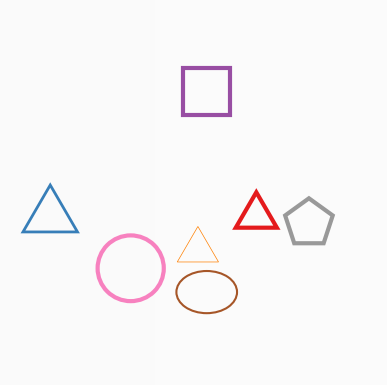[{"shape": "triangle", "thickness": 3, "radius": 0.31, "center": [0.661, 0.439]}, {"shape": "triangle", "thickness": 2, "radius": 0.41, "center": [0.13, 0.438]}, {"shape": "square", "thickness": 3, "radius": 0.31, "center": [0.533, 0.762]}, {"shape": "triangle", "thickness": 0.5, "radius": 0.31, "center": [0.511, 0.35]}, {"shape": "oval", "thickness": 1.5, "radius": 0.39, "center": [0.533, 0.241]}, {"shape": "circle", "thickness": 3, "radius": 0.43, "center": [0.337, 0.303]}, {"shape": "pentagon", "thickness": 3, "radius": 0.32, "center": [0.797, 0.42]}]